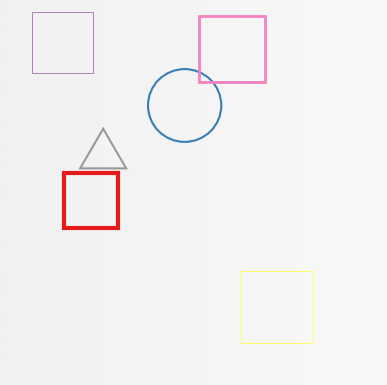[{"shape": "square", "thickness": 3, "radius": 0.35, "center": [0.235, 0.479]}, {"shape": "circle", "thickness": 1.5, "radius": 0.47, "center": [0.476, 0.726]}, {"shape": "square", "thickness": 0.5, "radius": 0.39, "center": [0.162, 0.89]}, {"shape": "square", "thickness": 0.5, "radius": 0.47, "center": [0.715, 0.203]}, {"shape": "square", "thickness": 2, "radius": 0.42, "center": [0.599, 0.873]}, {"shape": "triangle", "thickness": 1.5, "radius": 0.34, "center": [0.266, 0.597]}]